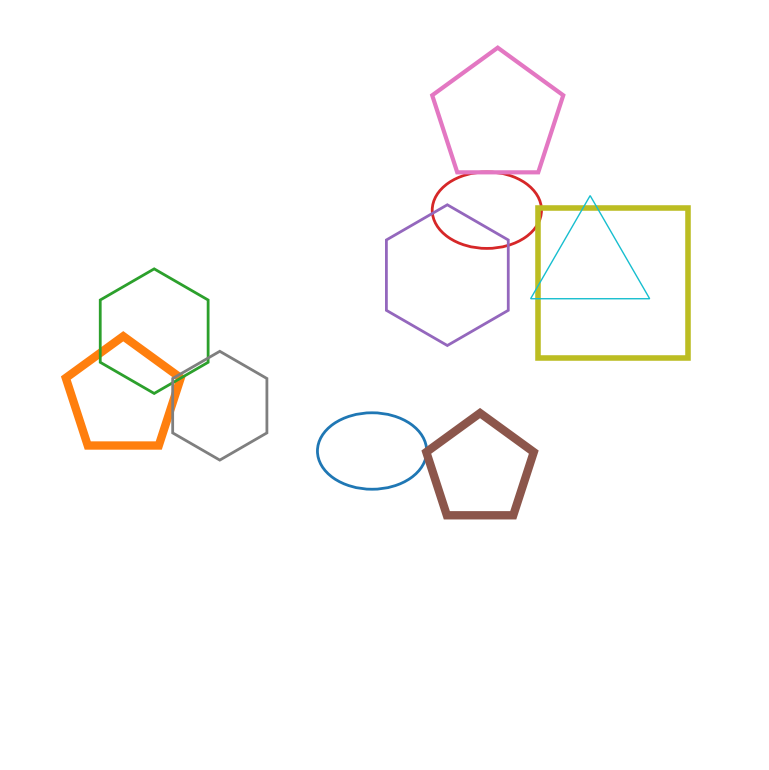[{"shape": "oval", "thickness": 1, "radius": 0.35, "center": [0.483, 0.414]}, {"shape": "pentagon", "thickness": 3, "radius": 0.39, "center": [0.16, 0.485]}, {"shape": "hexagon", "thickness": 1, "radius": 0.4, "center": [0.2, 0.57]}, {"shape": "oval", "thickness": 1, "radius": 0.35, "center": [0.632, 0.727]}, {"shape": "hexagon", "thickness": 1, "radius": 0.46, "center": [0.581, 0.643]}, {"shape": "pentagon", "thickness": 3, "radius": 0.37, "center": [0.623, 0.39]}, {"shape": "pentagon", "thickness": 1.5, "radius": 0.45, "center": [0.646, 0.849]}, {"shape": "hexagon", "thickness": 1, "radius": 0.35, "center": [0.285, 0.473]}, {"shape": "square", "thickness": 2, "radius": 0.49, "center": [0.796, 0.633]}, {"shape": "triangle", "thickness": 0.5, "radius": 0.45, "center": [0.766, 0.657]}]